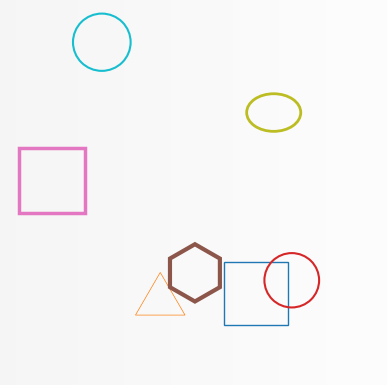[{"shape": "square", "thickness": 1, "radius": 0.41, "center": [0.661, 0.238]}, {"shape": "triangle", "thickness": 0.5, "radius": 0.37, "center": [0.414, 0.219]}, {"shape": "circle", "thickness": 1.5, "radius": 0.35, "center": [0.753, 0.272]}, {"shape": "hexagon", "thickness": 3, "radius": 0.37, "center": [0.503, 0.291]}, {"shape": "square", "thickness": 2.5, "radius": 0.42, "center": [0.134, 0.532]}, {"shape": "oval", "thickness": 2, "radius": 0.35, "center": [0.706, 0.708]}, {"shape": "circle", "thickness": 1.5, "radius": 0.37, "center": [0.263, 0.89]}]